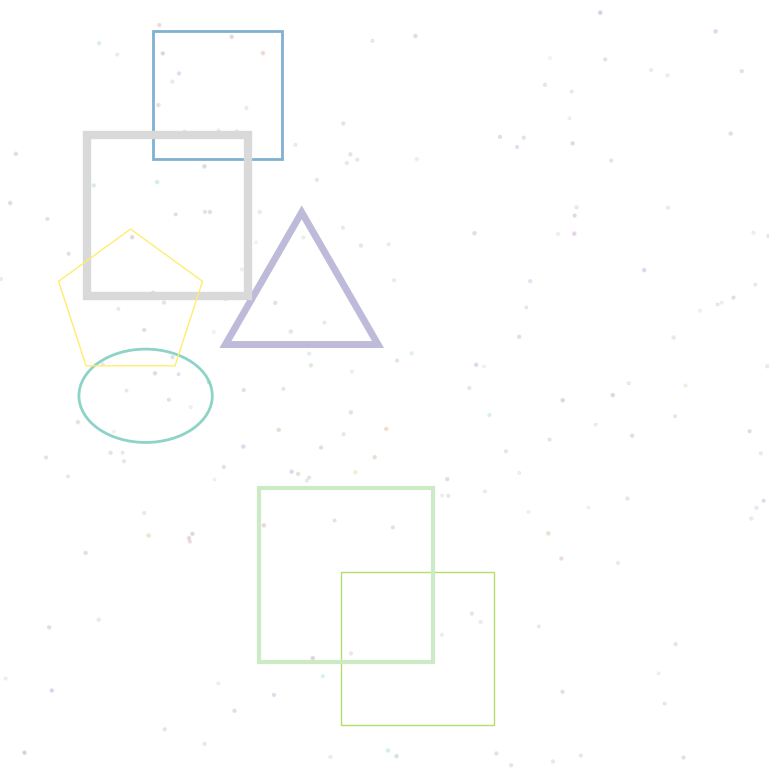[{"shape": "oval", "thickness": 1, "radius": 0.43, "center": [0.189, 0.486]}, {"shape": "triangle", "thickness": 2.5, "radius": 0.57, "center": [0.392, 0.61]}, {"shape": "square", "thickness": 1, "radius": 0.42, "center": [0.283, 0.877]}, {"shape": "square", "thickness": 0.5, "radius": 0.5, "center": [0.543, 0.157]}, {"shape": "square", "thickness": 3, "radius": 0.52, "center": [0.217, 0.72]}, {"shape": "square", "thickness": 1.5, "radius": 0.57, "center": [0.449, 0.254]}, {"shape": "pentagon", "thickness": 0.5, "radius": 0.49, "center": [0.17, 0.604]}]